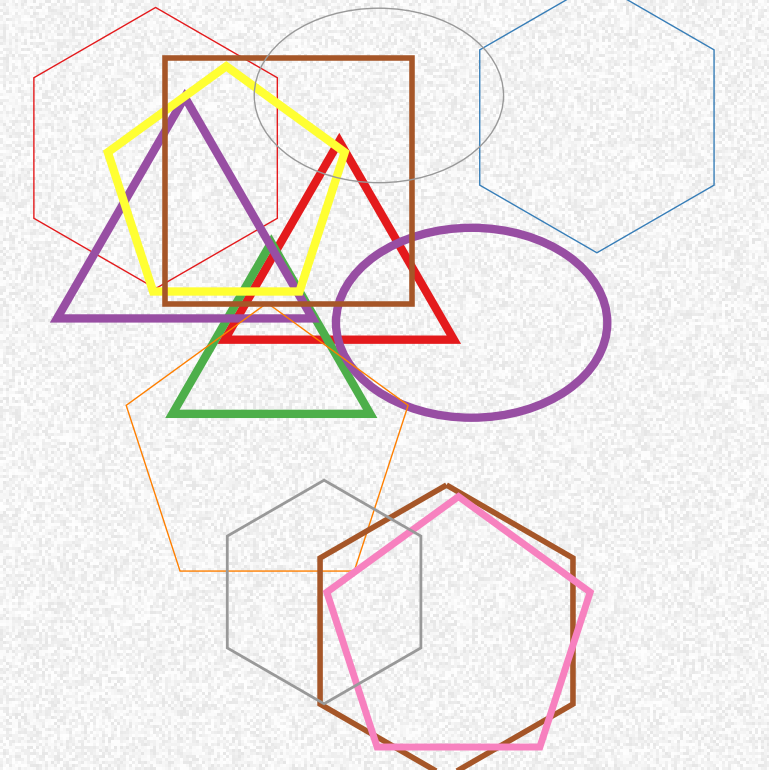[{"shape": "triangle", "thickness": 3, "radius": 0.86, "center": [0.441, 0.645]}, {"shape": "hexagon", "thickness": 0.5, "radius": 0.91, "center": [0.202, 0.808]}, {"shape": "hexagon", "thickness": 0.5, "radius": 0.88, "center": [0.775, 0.847]}, {"shape": "triangle", "thickness": 3, "radius": 0.74, "center": [0.352, 0.537]}, {"shape": "oval", "thickness": 3, "radius": 0.88, "center": [0.613, 0.581]}, {"shape": "triangle", "thickness": 3, "radius": 0.96, "center": [0.24, 0.682]}, {"shape": "pentagon", "thickness": 0.5, "radius": 0.96, "center": [0.347, 0.414]}, {"shape": "pentagon", "thickness": 3, "radius": 0.81, "center": [0.294, 0.752]}, {"shape": "square", "thickness": 2, "radius": 0.8, "center": [0.375, 0.765]}, {"shape": "hexagon", "thickness": 2, "radius": 0.95, "center": [0.58, 0.18]}, {"shape": "pentagon", "thickness": 2.5, "radius": 0.9, "center": [0.595, 0.175]}, {"shape": "hexagon", "thickness": 1, "radius": 0.73, "center": [0.421, 0.231]}, {"shape": "oval", "thickness": 0.5, "radius": 0.81, "center": [0.492, 0.876]}]